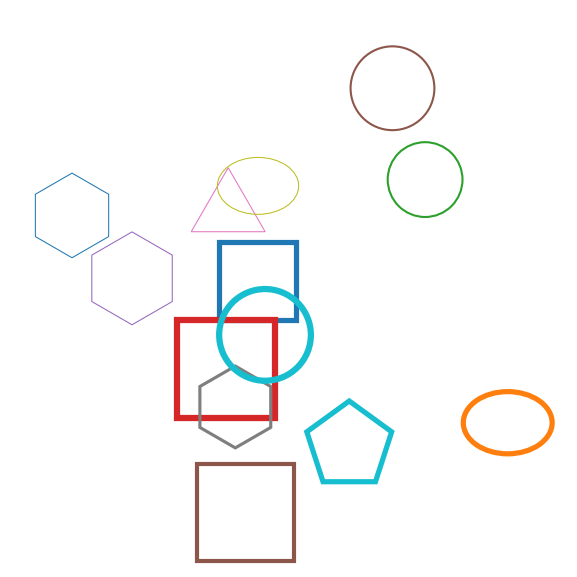[{"shape": "square", "thickness": 2.5, "radius": 0.34, "center": [0.446, 0.513]}, {"shape": "hexagon", "thickness": 0.5, "radius": 0.37, "center": [0.125, 0.626]}, {"shape": "oval", "thickness": 2.5, "radius": 0.38, "center": [0.879, 0.267]}, {"shape": "circle", "thickness": 1, "radius": 0.32, "center": [0.736, 0.688]}, {"shape": "square", "thickness": 3, "radius": 0.42, "center": [0.392, 0.36]}, {"shape": "hexagon", "thickness": 0.5, "radius": 0.4, "center": [0.229, 0.517]}, {"shape": "circle", "thickness": 1, "radius": 0.36, "center": [0.68, 0.846]}, {"shape": "square", "thickness": 2, "radius": 0.42, "center": [0.425, 0.112]}, {"shape": "triangle", "thickness": 0.5, "radius": 0.37, "center": [0.395, 0.635]}, {"shape": "hexagon", "thickness": 1.5, "radius": 0.35, "center": [0.407, 0.294]}, {"shape": "oval", "thickness": 0.5, "radius": 0.35, "center": [0.447, 0.677]}, {"shape": "circle", "thickness": 3, "radius": 0.4, "center": [0.459, 0.419]}, {"shape": "pentagon", "thickness": 2.5, "radius": 0.39, "center": [0.605, 0.227]}]